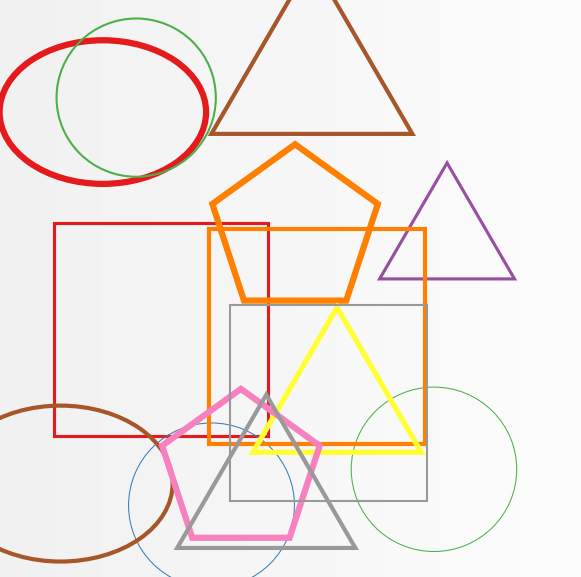[{"shape": "oval", "thickness": 3, "radius": 0.89, "center": [0.177, 0.805]}, {"shape": "square", "thickness": 1.5, "radius": 0.92, "center": [0.277, 0.428]}, {"shape": "circle", "thickness": 0.5, "radius": 0.71, "center": [0.364, 0.124]}, {"shape": "circle", "thickness": 0.5, "radius": 0.71, "center": [0.747, 0.186]}, {"shape": "circle", "thickness": 1, "radius": 0.69, "center": [0.234, 0.83]}, {"shape": "triangle", "thickness": 1.5, "radius": 0.67, "center": [0.769, 0.583]}, {"shape": "square", "thickness": 2, "radius": 0.93, "center": [0.545, 0.416]}, {"shape": "pentagon", "thickness": 3, "radius": 0.75, "center": [0.508, 0.6]}, {"shape": "triangle", "thickness": 2.5, "radius": 0.84, "center": [0.58, 0.3]}, {"shape": "triangle", "thickness": 2, "radius": 1.0, "center": [0.537, 0.867]}, {"shape": "oval", "thickness": 2, "radius": 0.96, "center": [0.104, 0.162]}, {"shape": "pentagon", "thickness": 3, "radius": 0.71, "center": [0.414, 0.183]}, {"shape": "square", "thickness": 1, "radius": 0.85, "center": [0.565, 0.301]}, {"shape": "triangle", "thickness": 2, "radius": 0.88, "center": [0.458, 0.139]}]